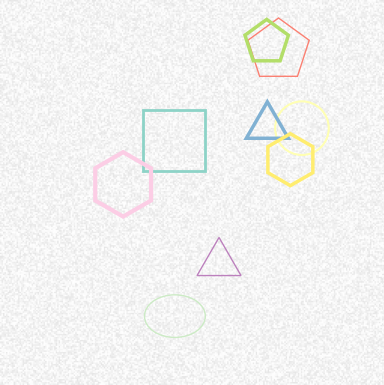[{"shape": "square", "thickness": 2, "radius": 0.4, "center": [0.452, 0.635]}, {"shape": "circle", "thickness": 1.5, "radius": 0.35, "center": [0.784, 0.667]}, {"shape": "pentagon", "thickness": 1, "radius": 0.42, "center": [0.724, 0.87]}, {"shape": "triangle", "thickness": 2.5, "radius": 0.32, "center": [0.694, 0.672]}, {"shape": "pentagon", "thickness": 2.5, "radius": 0.3, "center": [0.693, 0.89]}, {"shape": "hexagon", "thickness": 3, "radius": 0.42, "center": [0.32, 0.521]}, {"shape": "triangle", "thickness": 1, "radius": 0.33, "center": [0.569, 0.317]}, {"shape": "oval", "thickness": 1, "radius": 0.4, "center": [0.454, 0.179]}, {"shape": "hexagon", "thickness": 2.5, "radius": 0.34, "center": [0.754, 0.585]}]